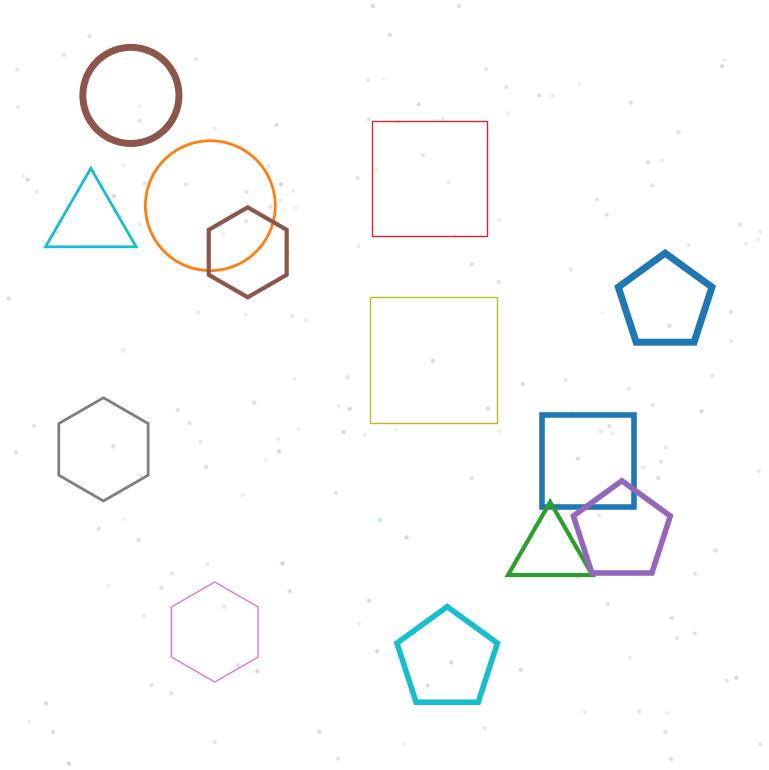[{"shape": "pentagon", "thickness": 2.5, "radius": 0.32, "center": [0.864, 0.607]}, {"shape": "square", "thickness": 2, "radius": 0.3, "center": [0.764, 0.401]}, {"shape": "circle", "thickness": 1, "radius": 0.42, "center": [0.273, 0.733]}, {"shape": "triangle", "thickness": 1.5, "radius": 0.32, "center": [0.715, 0.285]}, {"shape": "square", "thickness": 0.5, "radius": 0.37, "center": [0.558, 0.768]}, {"shape": "pentagon", "thickness": 2, "radius": 0.33, "center": [0.808, 0.309]}, {"shape": "circle", "thickness": 2.5, "radius": 0.31, "center": [0.17, 0.876]}, {"shape": "hexagon", "thickness": 1.5, "radius": 0.29, "center": [0.322, 0.672]}, {"shape": "hexagon", "thickness": 0.5, "radius": 0.32, "center": [0.279, 0.179]}, {"shape": "hexagon", "thickness": 1, "radius": 0.34, "center": [0.134, 0.416]}, {"shape": "square", "thickness": 0.5, "radius": 0.41, "center": [0.563, 0.532]}, {"shape": "triangle", "thickness": 1, "radius": 0.34, "center": [0.118, 0.713]}, {"shape": "pentagon", "thickness": 2, "radius": 0.34, "center": [0.581, 0.144]}]